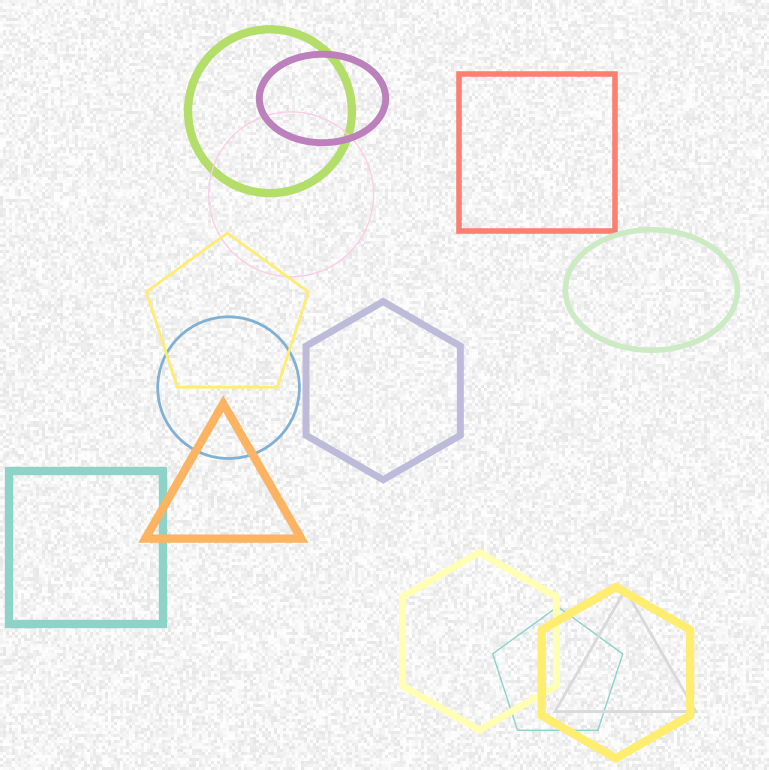[{"shape": "pentagon", "thickness": 0.5, "radius": 0.44, "center": [0.724, 0.123]}, {"shape": "square", "thickness": 3, "radius": 0.5, "center": [0.112, 0.289]}, {"shape": "hexagon", "thickness": 2.5, "radius": 0.58, "center": [0.623, 0.167]}, {"shape": "hexagon", "thickness": 2.5, "radius": 0.58, "center": [0.498, 0.493]}, {"shape": "square", "thickness": 2, "radius": 0.51, "center": [0.697, 0.802]}, {"shape": "circle", "thickness": 1, "radius": 0.46, "center": [0.297, 0.497]}, {"shape": "triangle", "thickness": 3, "radius": 0.58, "center": [0.29, 0.359]}, {"shape": "circle", "thickness": 3, "radius": 0.53, "center": [0.351, 0.856]}, {"shape": "circle", "thickness": 0.5, "radius": 0.54, "center": [0.378, 0.748]}, {"shape": "triangle", "thickness": 1, "radius": 0.53, "center": [0.812, 0.129]}, {"shape": "oval", "thickness": 2.5, "radius": 0.41, "center": [0.419, 0.872]}, {"shape": "oval", "thickness": 2, "radius": 0.56, "center": [0.846, 0.623]}, {"shape": "hexagon", "thickness": 3, "radius": 0.56, "center": [0.8, 0.126]}, {"shape": "pentagon", "thickness": 1, "radius": 0.55, "center": [0.295, 0.587]}]